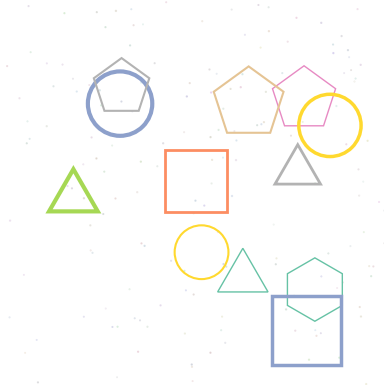[{"shape": "hexagon", "thickness": 1, "radius": 0.41, "center": [0.818, 0.248]}, {"shape": "triangle", "thickness": 1, "radius": 0.38, "center": [0.631, 0.279]}, {"shape": "square", "thickness": 2, "radius": 0.4, "center": [0.51, 0.529]}, {"shape": "square", "thickness": 2.5, "radius": 0.45, "center": [0.797, 0.142]}, {"shape": "circle", "thickness": 3, "radius": 0.42, "center": [0.312, 0.731]}, {"shape": "pentagon", "thickness": 1, "radius": 0.43, "center": [0.79, 0.743]}, {"shape": "triangle", "thickness": 3, "radius": 0.37, "center": [0.191, 0.487]}, {"shape": "circle", "thickness": 1.5, "radius": 0.35, "center": [0.523, 0.345]}, {"shape": "circle", "thickness": 2.5, "radius": 0.4, "center": [0.857, 0.674]}, {"shape": "pentagon", "thickness": 1.5, "radius": 0.48, "center": [0.646, 0.732]}, {"shape": "pentagon", "thickness": 1.5, "radius": 0.38, "center": [0.316, 0.773]}, {"shape": "triangle", "thickness": 2, "radius": 0.34, "center": [0.773, 0.556]}]